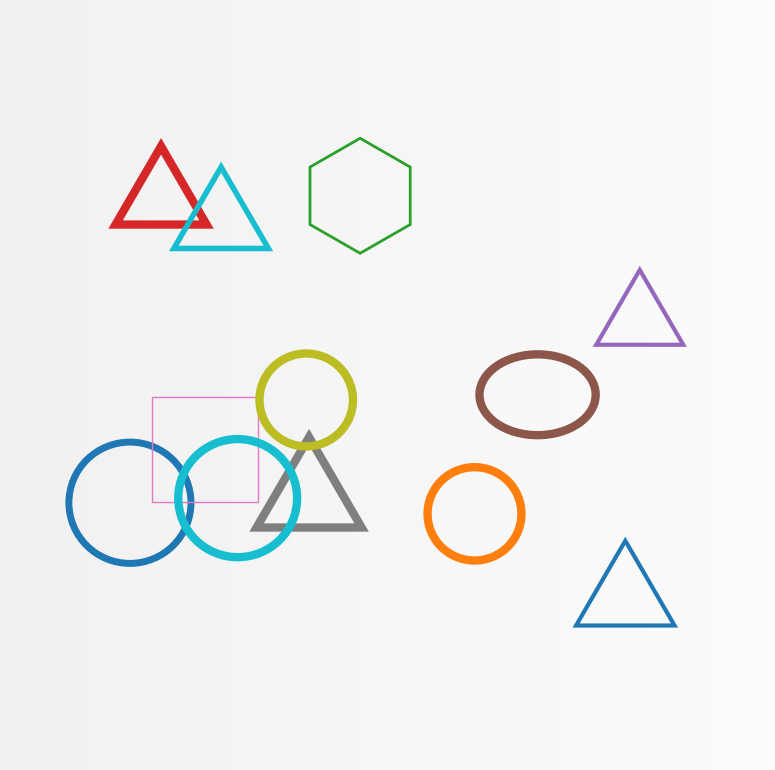[{"shape": "triangle", "thickness": 1.5, "radius": 0.37, "center": [0.807, 0.224]}, {"shape": "circle", "thickness": 2.5, "radius": 0.39, "center": [0.168, 0.347]}, {"shape": "circle", "thickness": 3, "radius": 0.3, "center": [0.612, 0.333]}, {"shape": "hexagon", "thickness": 1, "radius": 0.37, "center": [0.465, 0.746]}, {"shape": "triangle", "thickness": 3, "radius": 0.34, "center": [0.208, 0.742]}, {"shape": "triangle", "thickness": 1.5, "radius": 0.32, "center": [0.826, 0.585]}, {"shape": "oval", "thickness": 3, "radius": 0.37, "center": [0.694, 0.487]}, {"shape": "square", "thickness": 0.5, "radius": 0.34, "center": [0.264, 0.417]}, {"shape": "triangle", "thickness": 3, "radius": 0.39, "center": [0.399, 0.354]}, {"shape": "circle", "thickness": 3, "radius": 0.3, "center": [0.395, 0.481]}, {"shape": "triangle", "thickness": 2, "radius": 0.35, "center": [0.285, 0.713]}, {"shape": "circle", "thickness": 3, "radius": 0.38, "center": [0.307, 0.353]}]